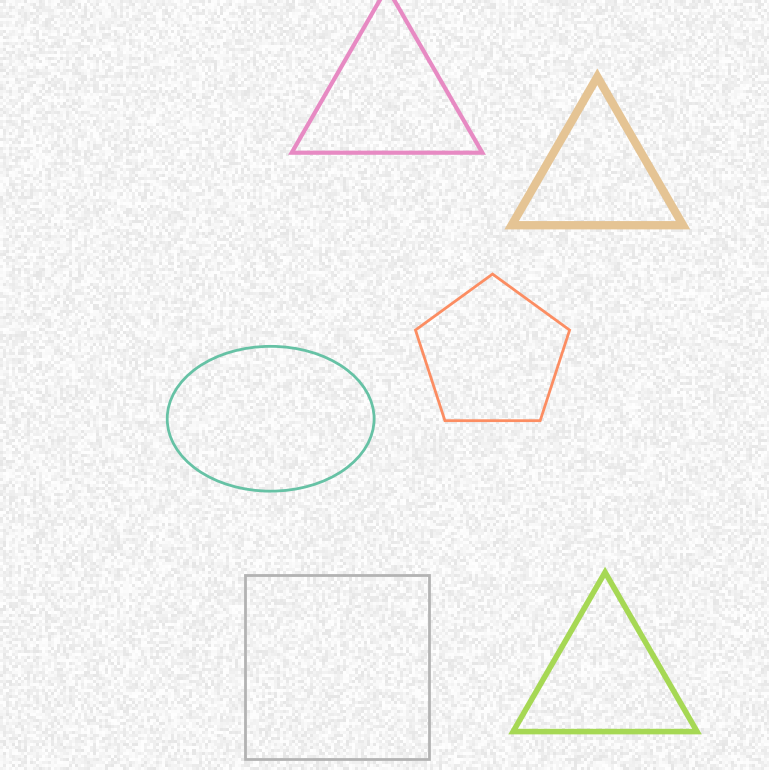[{"shape": "oval", "thickness": 1, "radius": 0.67, "center": [0.351, 0.456]}, {"shape": "pentagon", "thickness": 1, "radius": 0.53, "center": [0.64, 0.539]}, {"shape": "triangle", "thickness": 1.5, "radius": 0.71, "center": [0.503, 0.873]}, {"shape": "triangle", "thickness": 2, "radius": 0.69, "center": [0.786, 0.119]}, {"shape": "triangle", "thickness": 3, "radius": 0.64, "center": [0.776, 0.772]}, {"shape": "square", "thickness": 1, "radius": 0.6, "center": [0.438, 0.134]}]